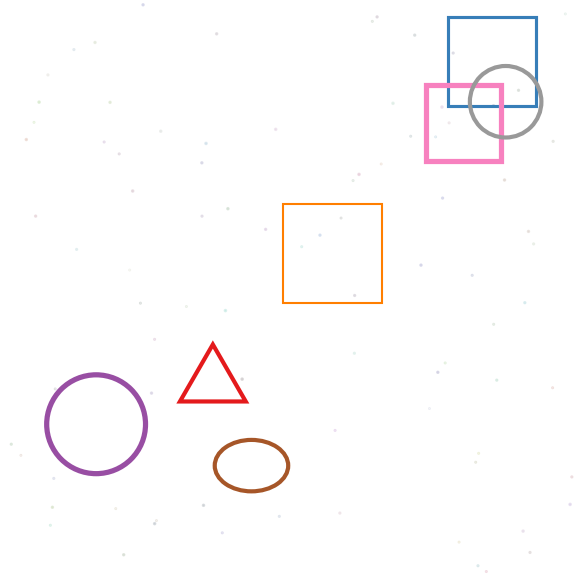[{"shape": "triangle", "thickness": 2, "radius": 0.33, "center": [0.369, 0.337]}, {"shape": "square", "thickness": 1.5, "radius": 0.38, "center": [0.852, 0.893]}, {"shape": "circle", "thickness": 2.5, "radius": 0.43, "center": [0.166, 0.265]}, {"shape": "square", "thickness": 1, "radius": 0.43, "center": [0.576, 0.561]}, {"shape": "oval", "thickness": 2, "radius": 0.32, "center": [0.435, 0.193]}, {"shape": "square", "thickness": 2.5, "radius": 0.33, "center": [0.803, 0.786]}, {"shape": "circle", "thickness": 2, "radius": 0.31, "center": [0.876, 0.823]}]